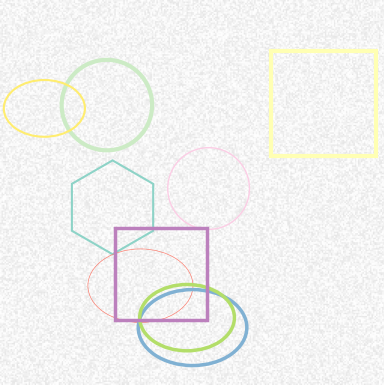[{"shape": "hexagon", "thickness": 1.5, "radius": 0.61, "center": [0.292, 0.462]}, {"shape": "square", "thickness": 3, "radius": 0.68, "center": [0.839, 0.73]}, {"shape": "oval", "thickness": 0.5, "radius": 0.68, "center": [0.365, 0.258]}, {"shape": "oval", "thickness": 2.5, "radius": 0.71, "center": [0.5, 0.149]}, {"shape": "oval", "thickness": 2.5, "radius": 0.62, "center": [0.486, 0.175]}, {"shape": "circle", "thickness": 1, "radius": 0.53, "center": [0.542, 0.51]}, {"shape": "square", "thickness": 2.5, "radius": 0.59, "center": [0.419, 0.288]}, {"shape": "circle", "thickness": 3, "radius": 0.59, "center": [0.278, 0.727]}, {"shape": "oval", "thickness": 1.5, "radius": 0.53, "center": [0.115, 0.718]}]